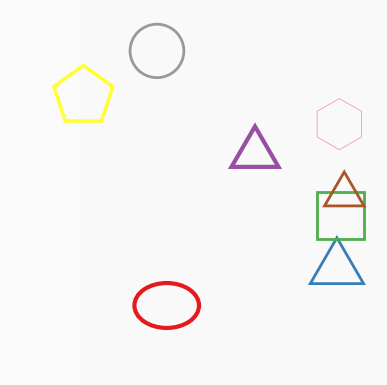[{"shape": "oval", "thickness": 3, "radius": 0.42, "center": [0.43, 0.207]}, {"shape": "triangle", "thickness": 2, "radius": 0.4, "center": [0.869, 0.303]}, {"shape": "square", "thickness": 2, "radius": 0.3, "center": [0.879, 0.44]}, {"shape": "triangle", "thickness": 3, "radius": 0.35, "center": [0.658, 0.602]}, {"shape": "pentagon", "thickness": 2.5, "radius": 0.4, "center": [0.215, 0.75]}, {"shape": "triangle", "thickness": 2, "radius": 0.29, "center": [0.888, 0.495]}, {"shape": "hexagon", "thickness": 0.5, "radius": 0.33, "center": [0.876, 0.678]}, {"shape": "circle", "thickness": 2, "radius": 0.35, "center": [0.405, 0.868]}]